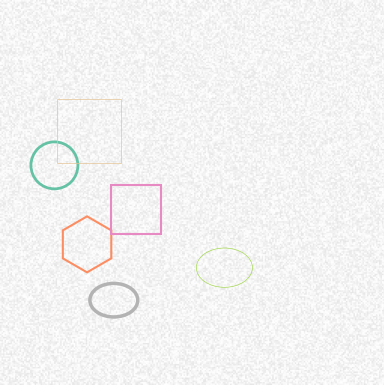[{"shape": "circle", "thickness": 2, "radius": 0.3, "center": [0.141, 0.57]}, {"shape": "hexagon", "thickness": 1.5, "radius": 0.36, "center": [0.226, 0.365]}, {"shape": "square", "thickness": 1.5, "radius": 0.32, "center": [0.353, 0.456]}, {"shape": "oval", "thickness": 0.5, "radius": 0.36, "center": [0.583, 0.305]}, {"shape": "square", "thickness": 0.5, "radius": 0.41, "center": [0.231, 0.66]}, {"shape": "oval", "thickness": 2.5, "radius": 0.31, "center": [0.296, 0.22]}]